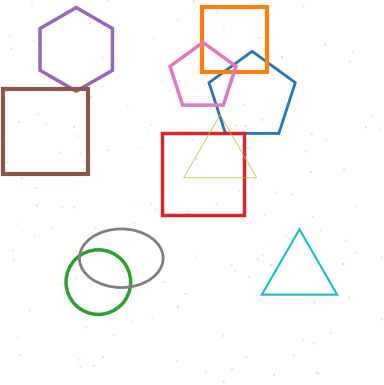[{"shape": "pentagon", "thickness": 2, "radius": 0.59, "center": [0.655, 0.749]}, {"shape": "square", "thickness": 3, "radius": 0.42, "center": [0.609, 0.898]}, {"shape": "circle", "thickness": 2.5, "radius": 0.42, "center": [0.255, 0.267]}, {"shape": "square", "thickness": 2.5, "radius": 0.54, "center": [0.527, 0.548]}, {"shape": "hexagon", "thickness": 2.5, "radius": 0.54, "center": [0.198, 0.872]}, {"shape": "square", "thickness": 3, "radius": 0.56, "center": [0.119, 0.659]}, {"shape": "pentagon", "thickness": 2.5, "radius": 0.45, "center": [0.527, 0.8]}, {"shape": "oval", "thickness": 2, "radius": 0.54, "center": [0.315, 0.329]}, {"shape": "triangle", "thickness": 0.5, "radius": 0.55, "center": [0.572, 0.593]}, {"shape": "triangle", "thickness": 1.5, "radius": 0.56, "center": [0.778, 0.291]}]